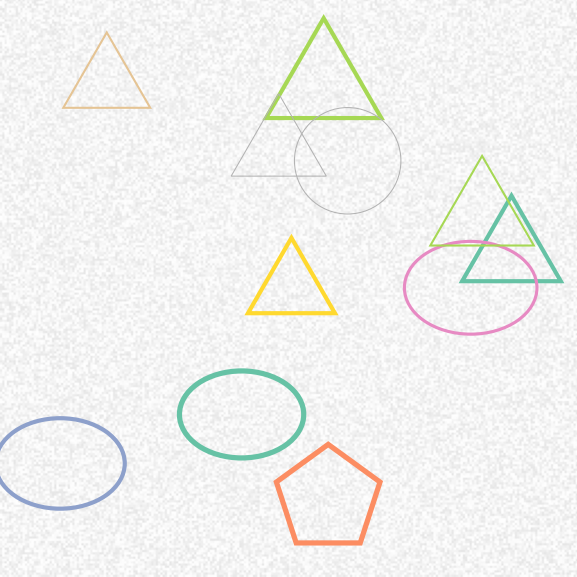[{"shape": "triangle", "thickness": 2, "radius": 0.49, "center": [0.886, 0.562]}, {"shape": "oval", "thickness": 2.5, "radius": 0.54, "center": [0.418, 0.281]}, {"shape": "pentagon", "thickness": 2.5, "radius": 0.47, "center": [0.568, 0.135]}, {"shape": "oval", "thickness": 2, "radius": 0.56, "center": [0.104, 0.197]}, {"shape": "oval", "thickness": 1.5, "radius": 0.57, "center": [0.815, 0.501]}, {"shape": "triangle", "thickness": 1, "radius": 0.52, "center": [0.835, 0.626]}, {"shape": "triangle", "thickness": 2, "radius": 0.58, "center": [0.56, 0.852]}, {"shape": "triangle", "thickness": 2, "radius": 0.43, "center": [0.505, 0.5]}, {"shape": "triangle", "thickness": 1, "radius": 0.43, "center": [0.185, 0.856]}, {"shape": "circle", "thickness": 0.5, "radius": 0.46, "center": [0.602, 0.721]}, {"shape": "triangle", "thickness": 0.5, "radius": 0.48, "center": [0.483, 0.742]}]